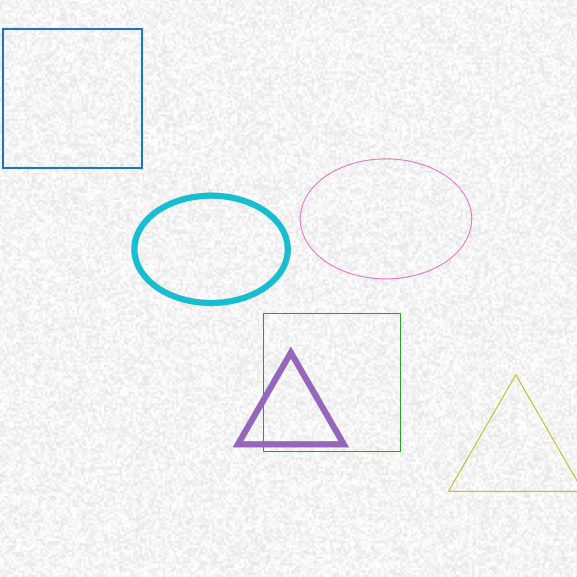[{"shape": "square", "thickness": 1, "radius": 0.6, "center": [0.125, 0.829]}, {"shape": "square", "thickness": 0.5, "radius": 0.59, "center": [0.574, 0.338]}, {"shape": "triangle", "thickness": 3, "radius": 0.53, "center": [0.504, 0.283]}, {"shape": "oval", "thickness": 0.5, "radius": 0.74, "center": [0.668, 0.62]}, {"shape": "triangle", "thickness": 0.5, "radius": 0.67, "center": [0.893, 0.216]}, {"shape": "oval", "thickness": 3, "radius": 0.66, "center": [0.366, 0.567]}]